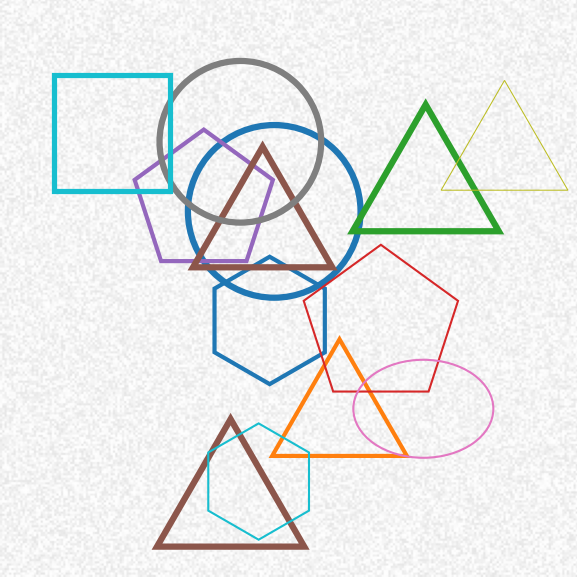[{"shape": "circle", "thickness": 3, "radius": 0.75, "center": [0.475, 0.633]}, {"shape": "hexagon", "thickness": 2, "radius": 0.55, "center": [0.467, 0.444]}, {"shape": "triangle", "thickness": 2, "radius": 0.67, "center": [0.588, 0.277]}, {"shape": "triangle", "thickness": 3, "radius": 0.73, "center": [0.737, 0.672]}, {"shape": "pentagon", "thickness": 1, "radius": 0.7, "center": [0.66, 0.435]}, {"shape": "pentagon", "thickness": 2, "radius": 0.63, "center": [0.353, 0.649]}, {"shape": "triangle", "thickness": 3, "radius": 0.7, "center": [0.455, 0.606]}, {"shape": "triangle", "thickness": 3, "radius": 0.74, "center": [0.399, 0.126]}, {"shape": "oval", "thickness": 1, "radius": 0.61, "center": [0.733, 0.291]}, {"shape": "circle", "thickness": 3, "radius": 0.7, "center": [0.416, 0.754]}, {"shape": "triangle", "thickness": 0.5, "radius": 0.63, "center": [0.874, 0.733]}, {"shape": "hexagon", "thickness": 1, "radius": 0.5, "center": [0.448, 0.165]}, {"shape": "square", "thickness": 2.5, "radius": 0.5, "center": [0.194, 0.769]}]